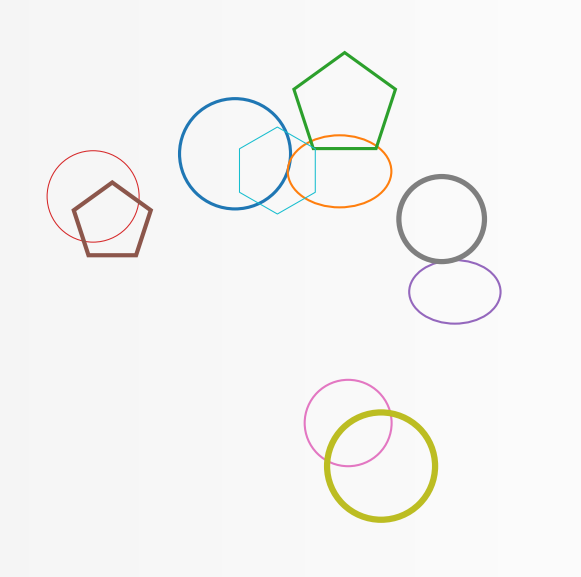[{"shape": "circle", "thickness": 1.5, "radius": 0.48, "center": [0.404, 0.733]}, {"shape": "oval", "thickness": 1, "radius": 0.45, "center": [0.584, 0.702]}, {"shape": "pentagon", "thickness": 1.5, "radius": 0.46, "center": [0.593, 0.816]}, {"shape": "circle", "thickness": 0.5, "radius": 0.4, "center": [0.16, 0.659]}, {"shape": "oval", "thickness": 1, "radius": 0.39, "center": [0.783, 0.494]}, {"shape": "pentagon", "thickness": 2, "radius": 0.35, "center": [0.193, 0.613]}, {"shape": "circle", "thickness": 1, "radius": 0.37, "center": [0.599, 0.267]}, {"shape": "circle", "thickness": 2.5, "radius": 0.37, "center": [0.76, 0.62]}, {"shape": "circle", "thickness": 3, "radius": 0.46, "center": [0.656, 0.192]}, {"shape": "hexagon", "thickness": 0.5, "radius": 0.38, "center": [0.477, 0.704]}]